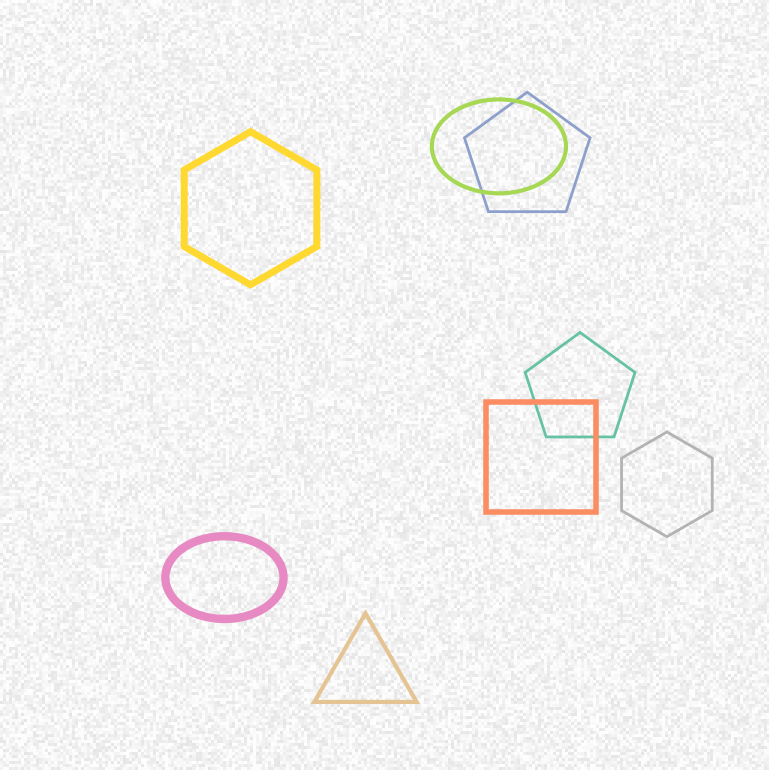[{"shape": "pentagon", "thickness": 1, "radius": 0.37, "center": [0.753, 0.493]}, {"shape": "square", "thickness": 2, "radius": 0.36, "center": [0.702, 0.407]}, {"shape": "pentagon", "thickness": 1, "radius": 0.43, "center": [0.685, 0.795]}, {"shape": "oval", "thickness": 3, "radius": 0.38, "center": [0.291, 0.25]}, {"shape": "oval", "thickness": 1.5, "radius": 0.44, "center": [0.648, 0.81]}, {"shape": "hexagon", "thickness": 2.5, "radius": 0.5, "center": [0.325, 0.73]}, {"shape": "triangle", "thickness": 1.5, "radius": 0.38, "center": [0.475, 0.127]}, {"shape": "hexagon", "thickness": 1, "radius": 0.34, "center": [0.866, 0.371]}]